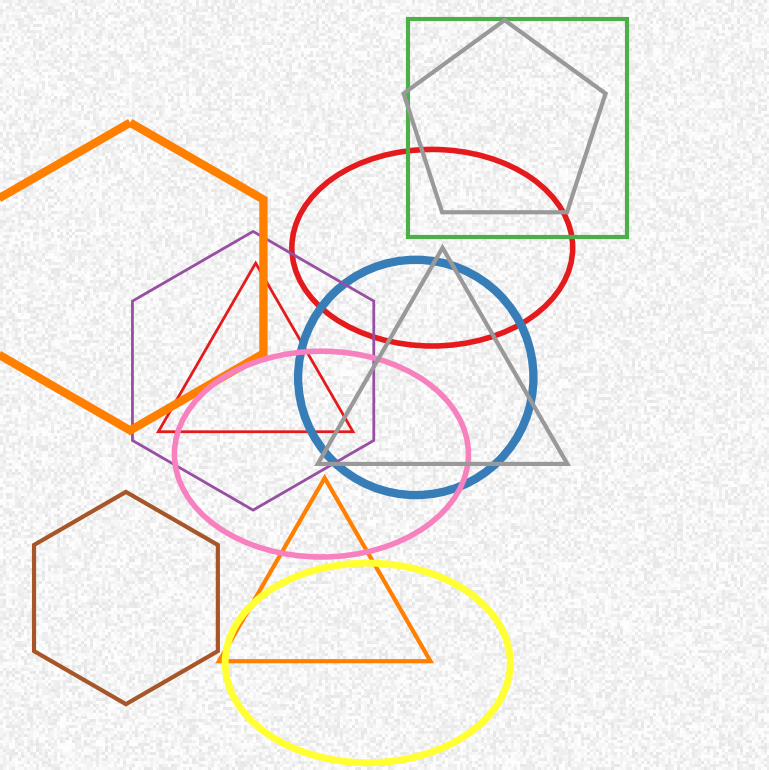[{"shape": "triangle", "thickness": 1, "radius": 0.73, "center": [0.332, 0.512]}, {"shape": "oval", "thickness": 2, "radius": 0.91, "center": [0.561, 0.678]}, {"shape": "circle", "thickness": 3, "radius": 0.76, "center": [0.54, 0.51]}, {"shape": "square", "thickness": 1.5, "radius": 0.71, "center": [0.672, 0.834]}, {"shape": "hexagon", "thickness": 1, "radius": 0.9, "center": [0.329, 0.518]}, {"shape": "triangle", "thickness": 1.5, "radius": 0.79, "center": [0.422, 0.221]}, {"shape": "hexagon", "thickness": 3, "radius": 1.0, "center": [0.169, 0.641]}, {"shape": "oval", "thickness": 2.5, "radius": 0.93, "center": [0.478, 0.139]}, {"shape": "hexagon", "thickness": 1.5, "radius": 0.69, "center": [0.164, 0.223]}, {"shape": "oval", "thickness": 2, "radius": 0.95, "center": [0.417, 0.41]}, {"shape": "pentagon", "thickness": 1.5, "radius": 0.69, "center": [0.655, 0.836]}, {"shape": "triangle", "thickness": 1.5, "radius": 0.94, "center": [0.575, 0.491]}]